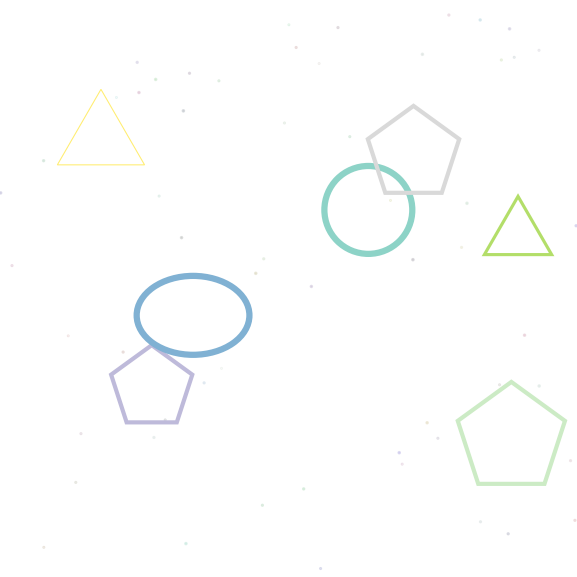[{"shape": "circle", "thickness": 3, "radius": 0.38, "center": [0.638, 0.636]}, {"shape": "pentagon", "thickness": 2, "radius": 0.37, "center": [0.263, 0.328]}, {"shape": "oval", "thickness": 3, "radius": 0.49, "center": [0.334, 0.453]}, {"shape": "triangle", "thickness": 1.5, "radius": 0.34, "center": [0.897, 0.592]}, {"shape": "pentagon", "thickness": 2, "radius": 0.42, "center": [0.716, 0.733]}, {"shape": "pentagon", "thickness": 2, "radius": 0.49, "center": [0.885, 0.24]}, {"shape": "triangle", "thickness": 0.5, "radius": 0.44, "center": [0.175, 0.757]}]